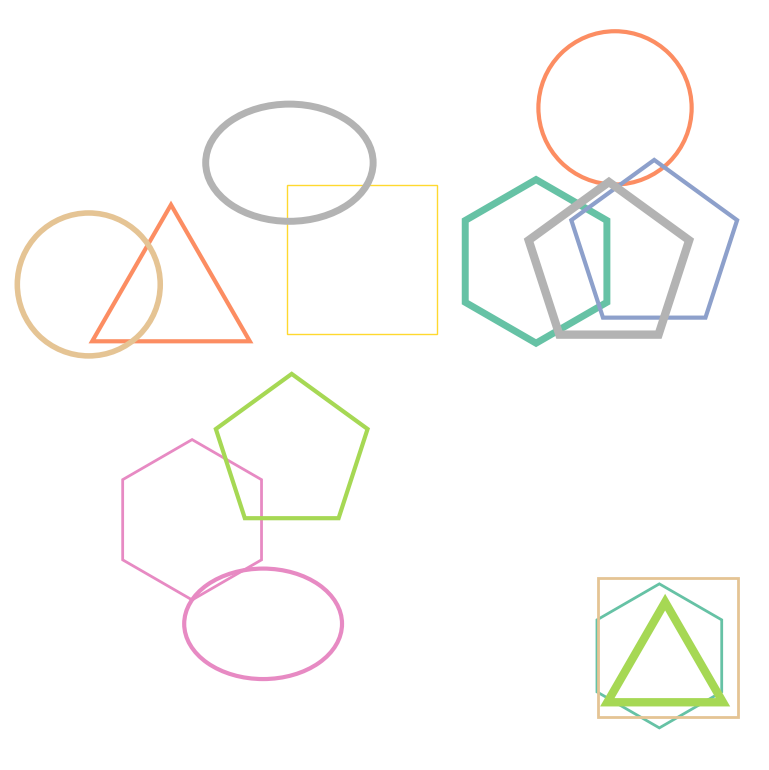[{"shape": "hexagon", "thickness": 1, "radius": 0.47, "center": [0.856, 0.148]}, {"shape": "hexagon", "thickness": 2.5, "radius": 0.53, "center": [0.696, 0.661]}, {"shape": "circle", "thickness": 1.5, "radius": 0.5, "center": [0.799, 0.86]}, {"shape": "triangle", "thickness": 1.5, "radius": 0.59, "center": [0.222, 0.616]}, {"shape": "pentagon", "thickness": 1.5, "radius": 0.57, "center": [0.85, 0.679]}, {"shape": "oval", "thickness": 1.5, "radius": 0.51, "center": [0.342, 0.19]}, {"shape": "hexagon", "thickness": 1, "radius": 0.52, "center": [0.249, 0.325]}, {"shape": "pentagon", "thickness": 1.5, "radius": 0.52, "center": [0.379, 0.411]}, {"shape": "triangle", "thickness": 3, "radius": 0.43, "center": [0.864, 0.131]}, {"shape": "square", "thickness": 0.5, "radius": 0.49, "center": [0.47, 0.663]}, {"shape": "circle", "thickness": 2, "radius": 0.46, "center": [0.115, 0.631]}, {"shape": "square", "thickness": 1, "radius": 0.45, "center": [0.868, 0.159]}, {"shape": "pentagon", "thickness": 3, "radius": 0.55, "center": [0.791, 0.654]}, {"shape": "oval", "thickness": 2.5, "radius": 0.54, "center": [0.376, 0.789]}]